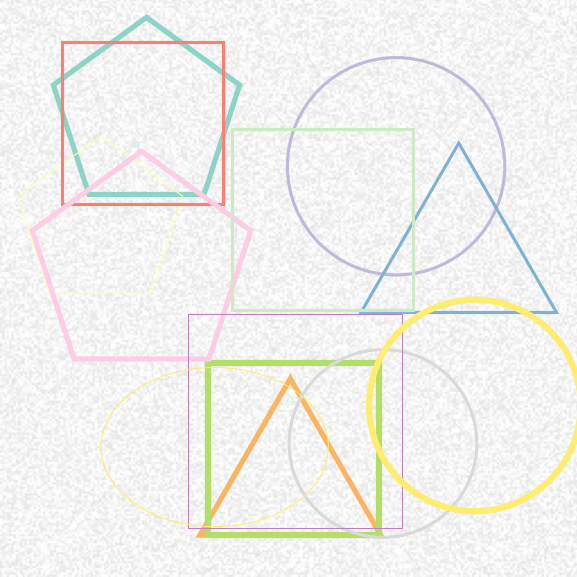[{"shape": "pentagon", "thickness": 2.5, "radius": 0.85, "center": [0.254, 0.8]}, {"shape": "pentagon", "thickness": 0.5, "radius": 0.75, "center": [0.174, 0.613]}, {"shape": "circle", "thickness": 1.5, "radius": 0.94, "center": [0.686, 0.711]}, {"shape": "square", "thickness": 1.5, "radius": 0.7, "center": [0.247, 0.786]}, {"shape": "triangle", "thickness": 1.5, "radius": 0.98, "center": [0.794, 0.556]}, {"shape": "triangle", "thickness": 2.5, "radius": 0.9, "center": [0.503, 0.163]}, {"shape": "square", "thickness": 3, "radius": 0.74, "center": [0.509, 0.222]}, {"shape": "pentagon", "thickness": 2.5, "radius": 0.99, "center": [0.245, 0.538]}, {"shape": "circle", "thickness": 1.5, "radius": 0.81, "center": [0.663, 0.231]}, {"shape": "square", "thickness": 0.5, "radius": 0.93, "center": [0.512, 0.27]}, {"shape": "square", "thickness": 1.5, "radius": 0.79, "center": [0.558, 0.619]}, {"shape": "oval", "thickness": 0.5, "radius": 0.98, "center": [0.372, 0.225]}, {"shape": "circle", "thickness": 3, "radius": 0.92, "center": [0.822, 0.297]}]